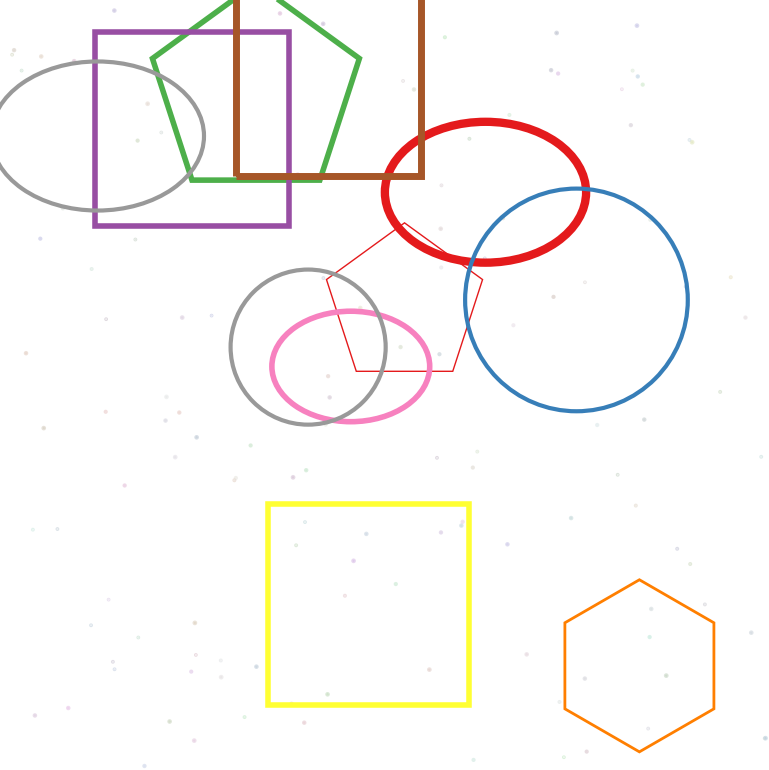[{"shape": "oval", "thickness": 3, "radius": 0.65, "center": [0.631, 0.75]}, {"shape": "pentagon", "thickness": 0.5, "radius": 0.53, "center": [0.525, 0.604]}, {"shape": "circle", "thickness": 1.5, "radius": 0.72, "center": [0.749, 0.61]}, {"shape": "pentagon", "thickness": 2, "radius": 0.71, "center": [0.332, 0.88]}, {"shape": "square", "thickness": 2, "radius": 0.63, "center": [0.25, 0.832]}, {"shape": "hexagon", "thickness": 1, "radius": 0.56, "center": [0.83, 0.135]}, {"shape": "square", "thickness": 2, "radius": 0.65, "center": [0.479, 0.215]}, {"shape": "square", "thickness": 2.5, "radius": 0.6, "center": [0.427, 0.891]}, {"shape": "oval", "thickness": 2, "radius": 0.51, "center": [0.456, 0.524]}, {"shape": "oval", "thickness": 1.5, "radius": 0.69, "center": [0.127, 0.823]}, {"shape": "circle", "thickness": 1.5, "radius": 0.5, "center": [0.4, 0.549]}]